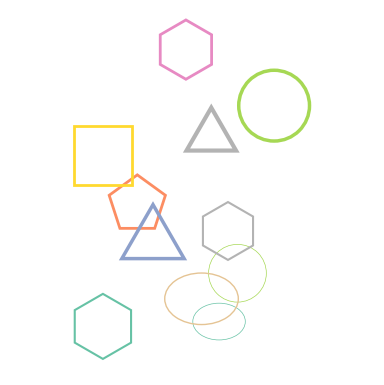[{"shape": "oval", "thickness": 0.5, "radius": 0.34, "center": [0.569, 0.165]}, {"shape": "hexagon", "thickness": 1.5, "radius": 0.42, "center": [0.267, 0.152]}, {"shape": "pentagon", "thickness": 2, "radius": 0.38, "center": [0.357, 0.469]}, {"shape": "triangle", "thickness": 2.5, "radius": 0.47, "center": [0.397, 0.375]}, {"shape": "hexagon", "thickness": 2, "radius": 0.39, "center": [0.483, 0.871]}, {"shape": "circle", "thickness": 0.5, "radius": 0.38, "center": [0.617, 0.29]}, {"shape": "circle", "thickness": 2.5, "radius": 0.46, "center": [0.712, 0.726]}, {"shape": "square", "thickness": 2, "radius": 0.38, "center": [0.267, 0.596]}, {"shape": "oval", "thickness": 1, "radius": 0.48, "center": [0.523, 0.224]}, {"shape": "hexagon", "thickness": 1.5, "radius": 0.38, "center": [0.592, 0.4]}, {"shape": "triangle", "thickness": 3, "radius": 0.37, "center": [0.549, 0.646]}]